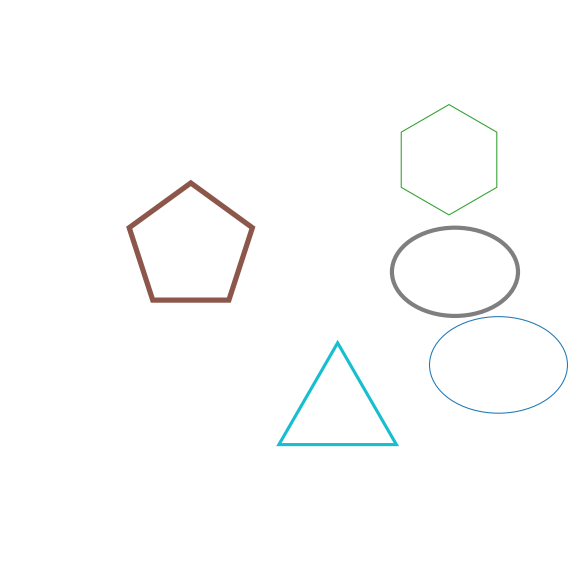[{"shape": "oval", "thickness": 0.5, "radius": 0.6, "center": [0.863, 0.367]}, {"shape": "hexagon", "thickness": 0.5, "radius": 0.48, "center": [0.778, 0.723]}, {"shape": "pentagon", "thickness": 2.5, "radius": 0.56, "center": [0.33, 0.57]}, {"shape": "oval", "thickness": 2, "radius": 0.55, "center": [0.788, 0.528]}, {"shape": "triangle", "thickness": 1.5, "radius": 0.59, "center": [0.585, 0.288]}]